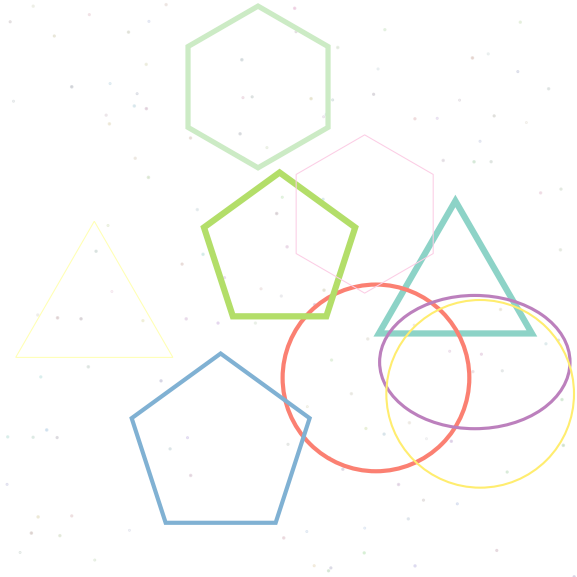[{"shape": "triangle", "thickness": 3, "radius": 0.76, "center": [0.789, 0.498]}, {"shape": "triangle", "thickness": 0.5, "radius": 0.79, "center": [0.163, 0.459]}, {"shape": "circle", "thickness": 2, "radius": 0.81, "center": [0.651, 0.345]}, {"shape": "pentagon", "thickness": 2, "radius": 0.81, "center": [0.382, 0.225]}, {"shape": "pentagon", "thickness": 3, "radius": 0.69, "center": [0.484, 0.563]}, {"shape": "hexagon", "thickness": 0.5, "radius": 0.69, "center": [0.631, 0.629]}, {"shape": "oval", "thickness": 1.5, "radius": 0.82, "center": [0.822, 0.372]}, {"shape": "hexagon", "thickness": 2.5, "radius": 0.7, "center": [0.447, 0.849]}, {"shape": "circle", "thickness": 1, "radius": 0.81, "center": [0.831, 0.317]}]